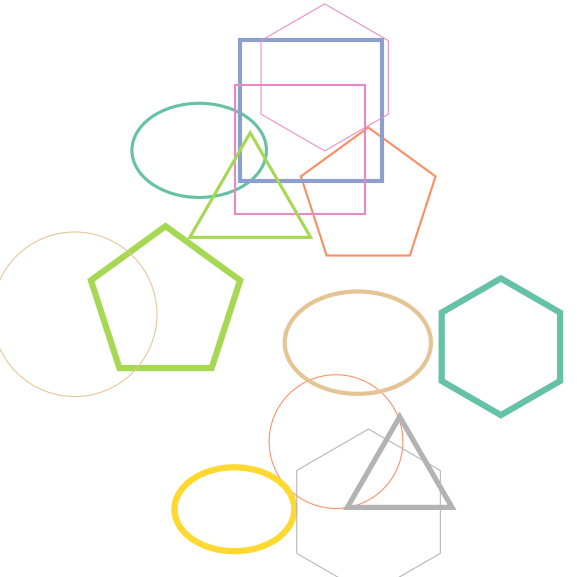[{"shape": "oval", "thickness": 1.5, "radius": 0.58, "center": [0.345, 0.739]}, {"shape": "hexagon", "thickness": 3, "radius": 0.59, "center": [0.867, 0.399]}, {"shape": "pentagon", "thickness": 1, "radius": 0.61, "center": [0.638, 0.656]}, {"shape": "circle", "thickness": 0.5, "radius": 0.58, "center": [0.582, 0.234]}, {"shape": "square", "thickness": 2, "radius": 0.61, "center": [0.539, 0.808]}, {"shape": "hexagon", "thickness": 0.5, "radius": 0.64, "center": [0.562, 0.865]}, {"shape": "square", "thickness": 1, "radius": 0.56, "center": [0.519, 0.74]}, {"shape": "triangle", "thickness": 1.5, "radius": 0.6, "center": [0.433, 0.649]}, {"shape": "pentagon", "thickness": 3, "radius": 0.68, "center": [0.287, 0.472]}, {"shape": "oval", "thickness": 3, "radius": 0.52, "center": [0.406, 0.117]}, {"shape": "circle", "thickness": 0.5, "radius": 0.71, "center": [0.129, 0.455]}, {"shape": "oval", "thickness": 2, "radius": 0.63, "center": [0.62, 0.406]}, {"shape": "triangle", "thickness": 2.5, "radius": 0.52, "center": [0.692, 0.173]}, {"shape": "hexagon", "thickness": 0.5, "radius": 0.72, "center": [0.638, 0.113]}]